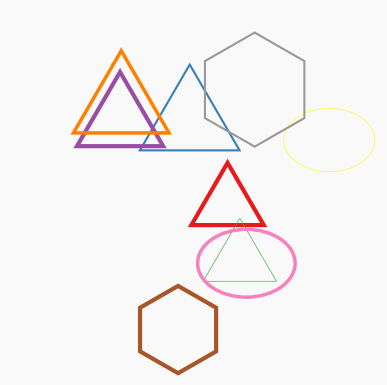[{"shape": "triangle", "thickness": 3, "radius": 0.54, "center": [0.587, 0.469]}, {"shape": "triangle", "thickness": 1.5, "radius": 0.74, "center": [0.49, 0.684]}, {"shape": "triangle", "thickness": 0.5, "radius": 0.55, "center": [0.619, 0.324]}, {"shape": "triangle", "thickness": 3, "radius": 0.64, "center": [0.31, 0.685]}, {"shape": "triangle", "thickness": 2.5, "radius": 0.71, "center": [0.313, 0.726]}, {"shape": "oval", "thickness": 0.5, "radius": 0.59, "center": [0.85, 0.636]}, {"shape": "hexagon", "thickness": 3, "radius": 0.57, "center": [0.46, 0.144]}, {"shape": "oval", "thickness": 2.5, "radius": 0.63, "center": [0.636, 0.316]}, {"shape": "hexagon", "thickness": 1.5, "radius": 0.74, "center": [0.657, 0.767]}]